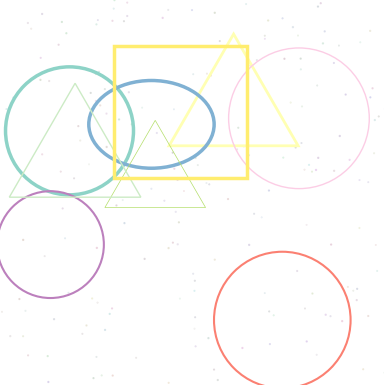[{"shape": "circle", "thickness": 2.5, "radius": 0.83, "center": [0.181, 0.66]}, {"shape": "triangle", "thickness": 2, "radius": 0.97, "center": [0.607, 0.718]}, {"shape": "circle", "thickness": 1.5, "radius": 0.89, "center": [0.733, 0.169]}, {"shape": "oval", "thickness": 2.5, "radius": 0.81, "center": [0.393, 0.677]}, {"shape": "triangle", "thickness": 0.5, "radius": 0.75, "center": [0.403, 0.536]}, {"shape": "circle", "thickness": 1, "radius": 0.91, "center": [0.776, 0.693]}, {"shape": "circle", "thickness": 1.5, "radius": 0.69, "center": [0.131, 0.365]}, {"shape": "triangle", "thickness": 1, "radius": 0.99, "center": [0.195, 0.586]}, {"shape": "square", "thickness": 2.5, "radius": 0.86, "center": [0.469, 0.71]}]